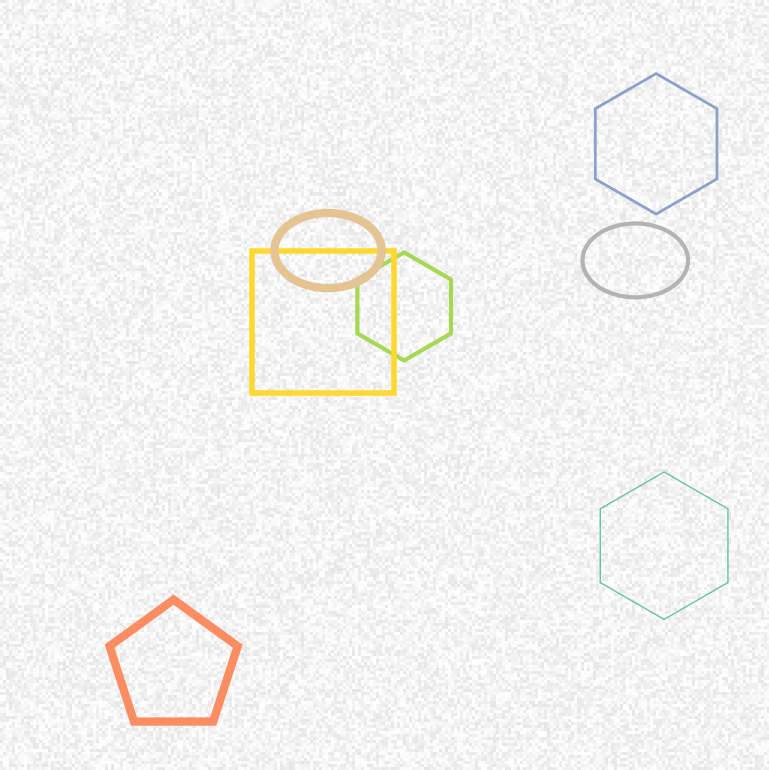[{"shape": "hexagon", "thickness": 0.5, "radius": 0.48, "center": [0.862, 0.291]}, {"shape": "pentagon", "thickness": 3, "radius": 0.44, "center": [0.225, 0.134]}, {"shape": "hexagon", "thickness": 1, "radius": 0.46, "center": [0.852, 0.813]}, {"shape": "hexagon", "thickness": 1.5, "radius": 0.35, "center": [0.525, 0.602]}, {"shape": "square", "thickness": 2, "radius": 0.46, "center": [0.419, 0.582]}, {"shape": "oval", "thickness": 3, "radius": 0.35, "center": [0.426, 0.675]}, {"shape": "oval", "thickness": 1.5, "radius": 0.34, "center": [0.825, 0.662]}]